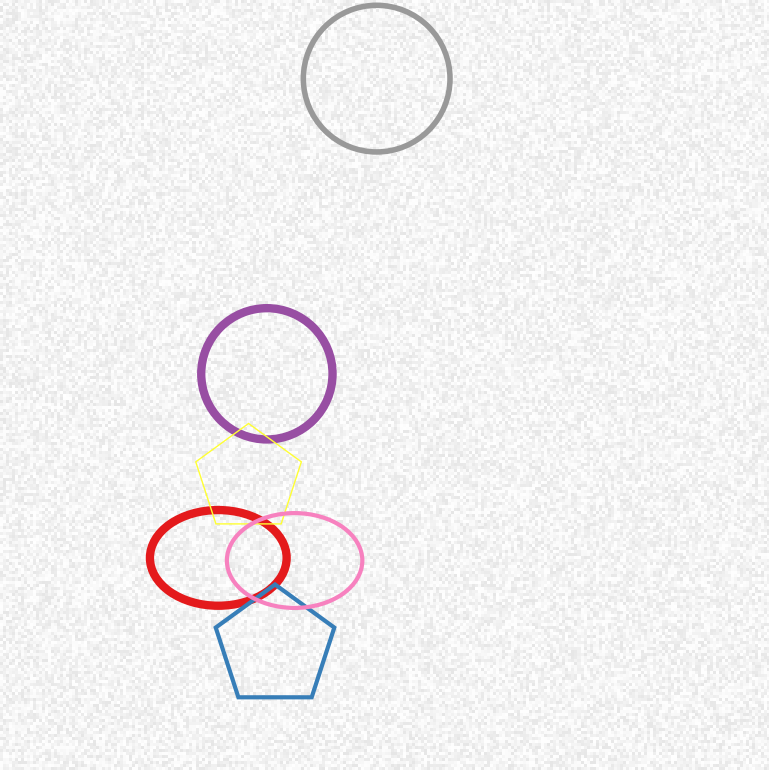[{"shape": "oval", "thickness": 3, "radius": 0.44, "center": [0.283, 0.275]}, {"shape": "pentagon", "thickness": 1.5, "radius": 0.4, "center": [0.357, 0.16]}, {"shape": "circle", "thickness": 3, "radius": 0.43, "center": [0.347, 0.515]}, {"shape": "pentagon", "thickness": 0.5, "radius": 0.36, "center": [0.323, 0.378]}, {"shape": "oval", "thickness": 1.5, "radius": 0.44, "center": [0.383, 0.272]}, {"shape": "circle", "thickness": 2, "radius": 0.48, "center": [0.489, 0.898]}]